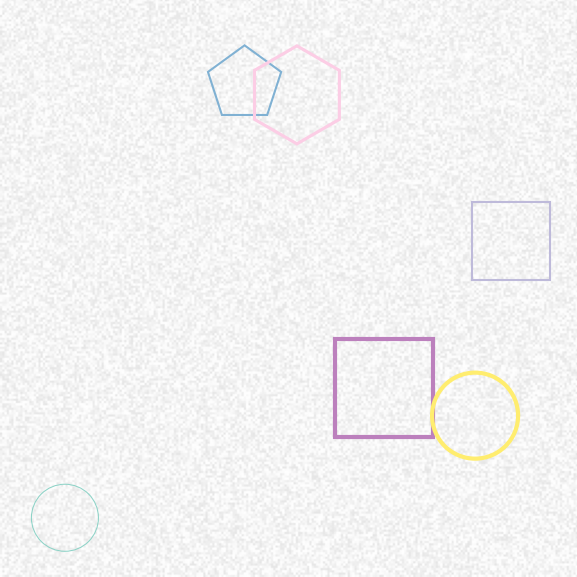[{"shape": "circle", "thickness": 0.5, "radius": 0.29, "center": [0.112, 0.103]}, {"shape": "square", "thickness": 1, "radius": 0.34, "center": [0.885, 0.582]}, {"shape": "pentagon", "thickness": 1, "radius": 0.33, "center": [0.423, 0.854]}, {"shape": "hexagon", "thickness": 1.5, "radius": 0.42, "center": [0.514, 0.835]}, {"shape": "square", "thickness": 2, "radius": 0.43, "center": [0.665, 0.327]}, {"shape": "circle", "thickness": 2, "radius": 0.37, "center": [0.823, 0.279]}]